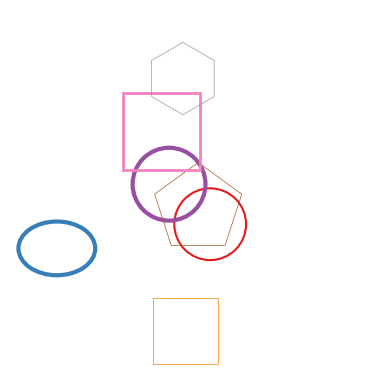[{"shape": "circle", "thickness": 1.5, "radius": 0.47, "center": [0.546, 0.418]}, {"shape": "oval", "thickness": 3, "radius": 0.5, "center": [0.148, 0.355]}, {"shape": "circle", "thickness": 3, "radius": 0.47, "center": [0.439, 0.522]}, {"shape": "square", "thickness": 0.5, "radius": 0.43, "center": [0.482, 0.141]}, {"shape": "pentagon", "thickness": 0.5, "radius": 0.59, "center": [0.515, 0.459]}, {"shape": "square", "thickness": 2, "radius": 0.5, "center": [0.42, 0.659]}, {"shape": "hexagon", "thickness": 0.5, "radius": 0.47, "center": [0.475, 0.796]}]